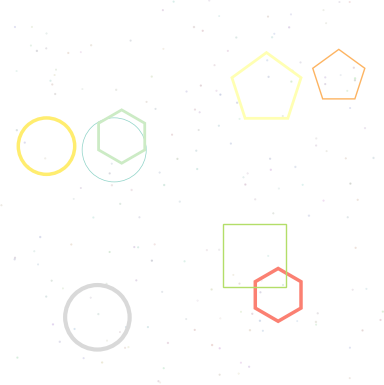[{"shape": "circle", "thickness": 0.5, "radius": 0.42, "center": [0.297, 0.611]}, {"shape": "pentagon", "thickness": 2, "radius": 0.47, "center": [0.692, 0.769]}, {"shape": "hexagon", "thickness": 2.5, "radius": 0.34, "center": [0.722, 0.234]}, {"shape": "pentagon", "thickness": 1, "radius": 0.36, "center": [0.88, 0.801]}, {"shape": "square", "thickness": 1, "radius": 0.41, "center": [0.66, 0.336]}, {"shape": "circle", "thickness": 3, "radius": 0.42, "center": [0.253, 0.176]}, {"shape": "hexagon", "thickness": 2, "radius": 0.35, "center": [0.316, 0.645]}, {"shape": "circle", "thickness": 2.5, "radius": 0.37, "center": [0.121, 0.62]}]